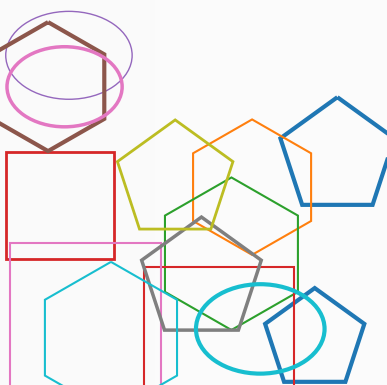[{"shape": "pentagon", "thickness": 3, "radius": 0.77, "center": [0.871, 0.593]}, {"shape": "pentagon", "thickness": 3, "radius": 0.67, "center": [0.812, 0.117]}, {"shape": "hexagon", "thickness": 1.5, "radius": 0.88, "center": [0.651, 0.514]}, {"shape": "hexagon", "thickness": 1.5, "radius": 0.99, "center": [0.597, 0.341]}, {"shape": "square", "thickness": 2, "radius": 0.69, "center": [0.155, 0.466]}, {"shape": "square", "thickness": 1.5, "radius": 0.96, "center": [0.565, 0.113]}, {"shape": "oval", "thickness": 1, "radius": 0.82, "center": [0.178, 0.856]}, {"shape": "hexagon", "thickness": 3, "radius": 0.84, "center": [0.124, 0.775]}, {"shape": "oval", "thickness": 2.5, "radius": 0.74, "center": [0.167, 0.775]}, {"shape": "square", "thickness": 1.5, "radius": 0.98, "center": [0.221, 0.172]}, {"shape": "pentagon", "thickness": 2.5, "radius": 0.81, "center": [0.52, 0.274]}, {"shape": "pentagon", "thickness": 2, "radius": 0.78, "center": [0.452, 0.532]}, {"shape": "oval", "thickness": 3, "radius": 0.83, "center": [0.672, 0.146]}, {"shape": "hexagon", "thickness": 1.5, "radius": 0.98, "center": [0.286, 0.123]}]